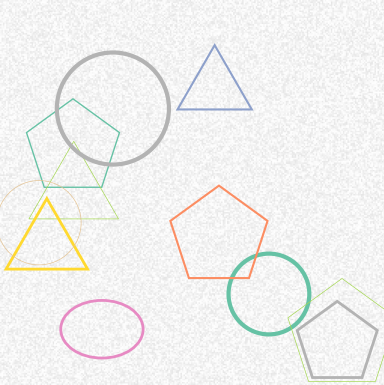[{"shape": "pentagon", "thickness": 1, "radius": 0.63, "center": [0.19, 0.616]}, {"shape": "circle", "thickness": 3, "radius": 0.52, "center": [0.698, 0.236]}, {"shape": "pentagon", "thickness": 1.5, "radius": 0.66, "center": [0.569, 0.385]}, {"shape": "triangle", "thickness": 1.5, "radius": 0.56, "center": [0.558, 0.771]}, {"shape": "oval", "thickness": 2, "radius": 0.53, "center": [0.265, 0.145]}, {"shape": "pentagon", "thickness": 0.5, "radius": 0.74, "center": [0.888, 0.129]}, {"shape": "triangle", "thickness": 0.5, "radius": 0.67, "center": [0.191, 0.499]}, {"shape": "triangle", "thickness": 2, "radius": 0.61, "center": [0.122, 0.362]}, {"shape": "circle", "thickness": 0.5, "radius": 0.55, "center": [0.101, 0.422]}, {"shape": "circle", "thickness": 3, "radius": 0.73, "center": [0.293, 0.718]}, {"shape": "pentagon", "thickness": 2, "radius": 0.55, "center": [0.876, 0.108]}]